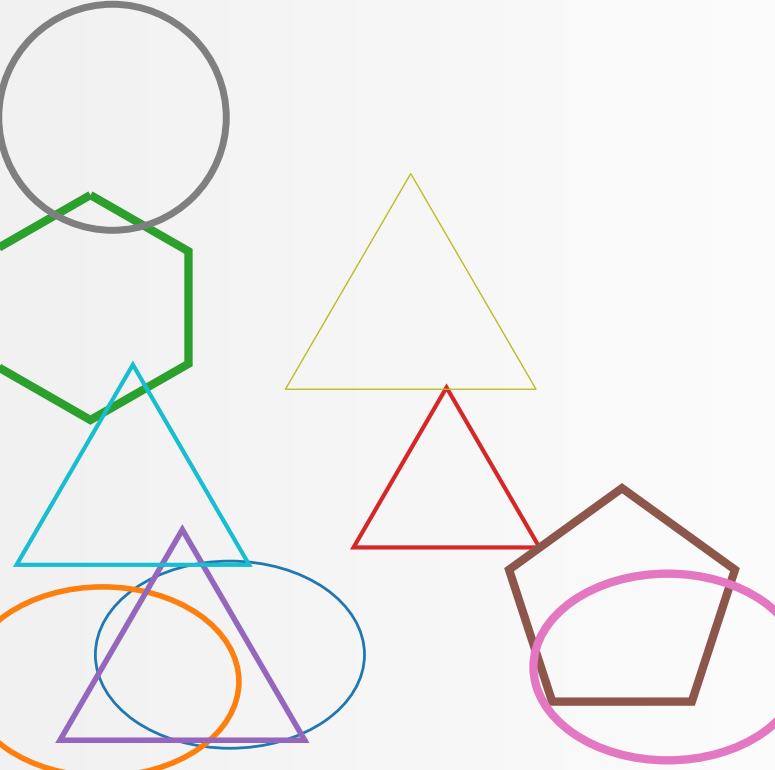[{"shape": "oval", "thickness": 1, "radius": 0.87, "center": [0.297, 0.15]}, {"shape": "oval", "thickness": 2, "radius": 0.88, "center": [0.133, 0.115]}, {"shape": "hexagon", "thickness": 3, "radius": 0.73, "center": [0.117, 0.601]}, {"shape": "triangle", "thickness": 1.5, "radius": 0.69, "center": [0.576, 0.358]}, {"shape": "triangle", "thickness": 2, "radius": 0.91, "center": [0.235, 0.13]}, {"shape": "pentagon", "thickness": 3, "radius": 0.77, "center": [0.803, 0.213]}, {"shape": "oval", "thickness": 3, "radius": 0.87, "center": [0.862, 0.134]}, {"shape": "circle", "thickness": 2.5, "radius": 0.73, "center": [0.145, 0.848]}, {"shape": "triangle", "thickness": 0.5, "radius": 0.93, "center": [0.53, 0.588]}, {"shape": "triangle", "thickness": 1.5, "radius": 0.87, "center": [0.171, 0.353]}]